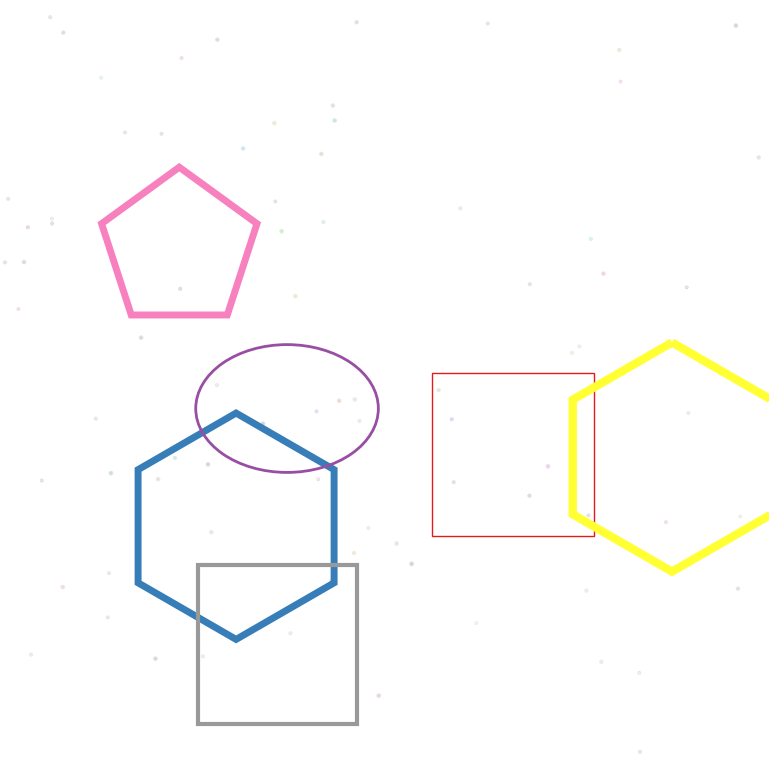[{"shape": "square", "thickness": 0.5, "radius": 0.53, "center": [0.666, 0.409]}, {"shape": "hexagon", "thickness": 2.5, "radius": 0.73, "center": [0.307, 0.317]}, {"shape": "oval", "thickness": 1, "radius": 0.59, "center": [0.373, 0.469]}, {"shape": "hexagon", "thickness": 3, "radius": 0.74, "center": [0.873, 0.406]}, {"shape": "pentagon", "thickness": 2.5, "radius": 0.53, "center": [0.233, 0.677]}, {"shape": "square", "thickness": 1.5, "radius": 0.52, "center": [0.361, 0.164]}]